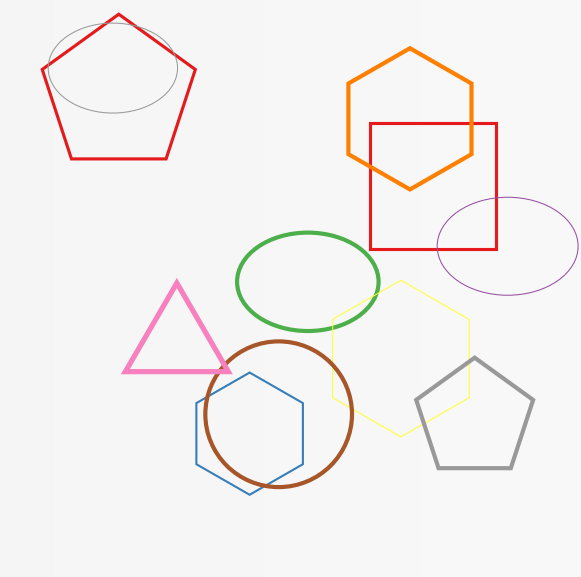[{"shape": "square", "thickness": 1.5, "radius": 0.54, "center": [0.745, 0.677]}, {"shape": "pentagon", "thickness": 1.5, "radius": 0.69, "center": [0.204, 0.836]}, {"shape": "hexagon", "thickness": 1, "radius": 0.53, "center": [0.429, 0.248]}, {"shape": "oval", "thickness": 2, "radius": 0.61, "center": [0.53, 0.511]}, {"shape": "oval", "thickness": 0.5, "radius": 0.61, "center": [0.873, 0.573]}, {"shape": "hexagon", "thickness": 2, "radius": 0.61, "center": [0.705, 0.793]}, {"shape": "hexagon", "thickness": 0.5, "radius": 0.68, "center": [0.69, 0.378]}, {"shape": "circle", "thickness": 2, "radius": 0.63, "center": [0.479, 0.282]}, {"shape": "triangle", "thickness": 2.5, "radius": 0.51, "center": [0.304, 0.407]}, {"shape": "oval", "thickness": 0.5, "radius": 0.56, "center": [0.194, 0.881]}, {"shape": "pentagon", "thickness": 2, "radius": 0.53, "center": [0.817, 0.274]}]